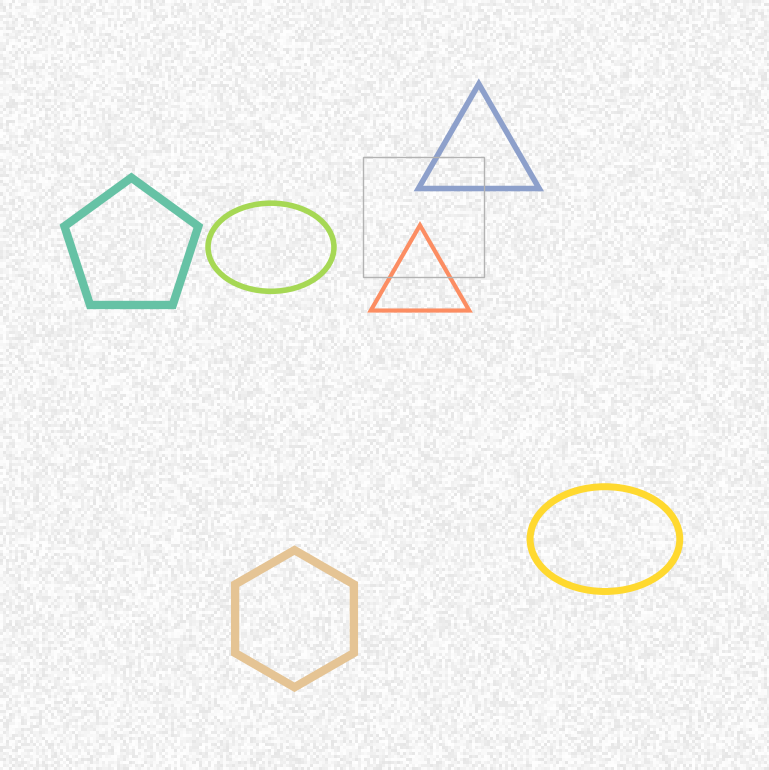[{"shape": "pentagon", "thickness": 3, "radius": 0.46, "center": [0.171, 0.678]}, {"shape": "triangle", "thickness": 1.5, "radius": 0.37, "center": [0.545, 0.634]}, {"shape": "triangle", "thickness": 2, "radius": 0.45, "center": [0.622, 0.8]}, {"shape": "oval", "thickness": 2, "radius": 0.41, "center": [0.352, 0.679]}, {"shape": "oval", "thickness": 2.5, "radius": 0.49, "center": [0.786, 0.3]}, {"shape": "hexagon", "thickness": 3, "radius": 0.45, "center": [0.382, 0.196]}, {"shape": "square", "thickness": 0.5, "radius": 0.39, "center": [0.55, 0.718]}]